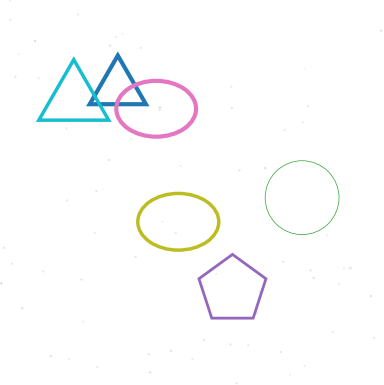[{"shape": "triangle", "thickness": 3, "radius": 0.42, "center": [0.306, 0.771]}, {"shape": "circle", "thickness": 0.5, "radius": 0.48, "center": [0.785, 0.487]}, {"shape": "pentagon", "thickness": 2, "radius": 0.46, "center": [0.604, 0.248]}, {"shape": "oval", "thickness": 3, "radius": 0.52, "center": [0.406, 0.718]}, {"shape": "oval", "thickness": 2.5, "radius": 0.53, "center": [0.463, 0.424]}, {"shape": "triangle", "thickness": 2.5, "radius": 0.52, "center": [0.192, 0.74]}]